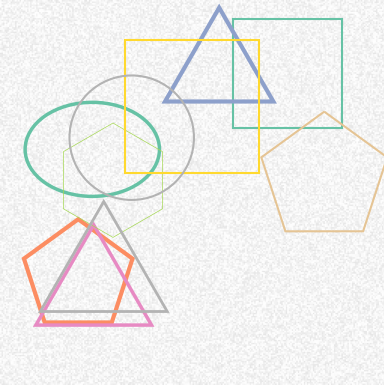[{"shape": "oval", "thickness": 2.5, "radius": 0.87, "center": [0.24, 0.612]}, {"shape": "square", "thickness": 1.5, "radius": 0.71, "center": [0.746, 0.809]}, {"shape": "pentagon", "thickness": 3, "radius": 0.74, "center": [0.203, 0.282]}, {"shape": "triangle", "thickness": 3, "radius": 0.81, "center": [0.569, 0.818]}, {"shape": "triangle", "thickness": 2.5, "radius": 0.87, "center": [0.243, 0.242]}, {"shape": "hexagon", "thickness": 0.5, "radius": 0.74, "center": [0.293, 0.532]}, {"shape": "square", "thickness": 1.5, "radius": 0.87, "center": [0.499, 0.724]}, {"shape": "pentagon", "thickness": 1.5, "radius": 0.86, "center": [0.842, 0.538]}, {"shape": "circle", "thickness": 1.5, "radius": 0.81, "center": [0.342, 0.642]}, {"shape": "triangle", "thickness": 2, "radius": 0.95, "center": [0.269, 0.286]}]